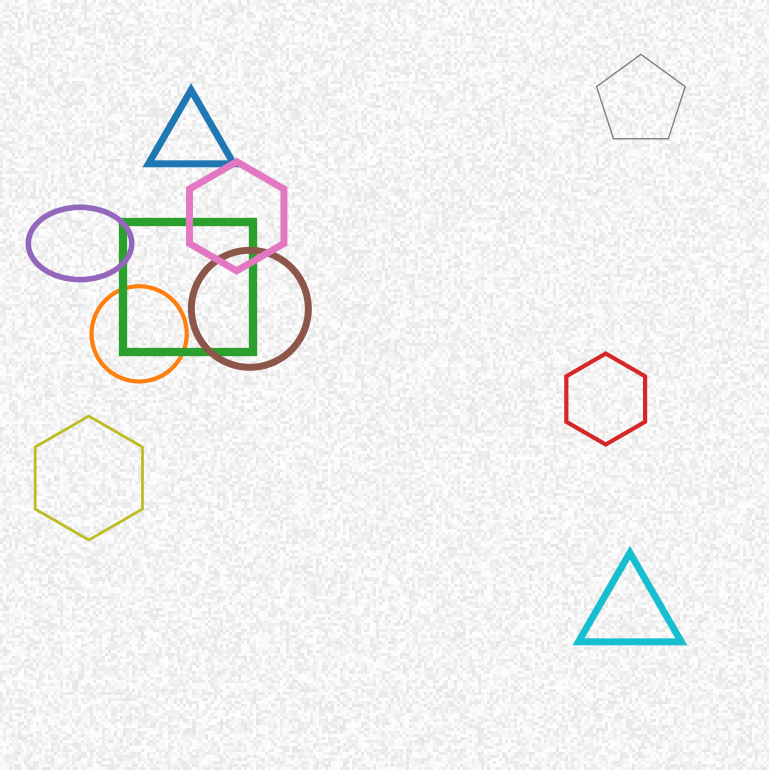[{"shape": "triangle", "thickness": 2.5, "radius": 0.32, "center": [0.248, 0.819]}, {"shape": "circle", "thickness": 1.5, "radius": 0.31, "center": [0.181, 0.566]}, {"shape": "square", "thickness": 3, "radius": 0.42, "center": [0.244, 0.628]}, {"shape": "hexagon", "thickness": 1.5, "radius": 0.3, "center": [0.787, 0.482]}, {"shape": "oval", "thickness": 2, "radius": 0.34, "center": [0.104, 0.684]}, {"shape": "circle", "thickness": 2.5, "radius": 0.38, "center": [0.324, 0.599]}, {"shape": "hexagon", "thickness": 2.5, "radius": 0.35, "center": [0.307, 0.719]}, {"shape": "pentagon", "thickness": 0.5, "radius": 0.3, "center": [0.832, 0.869]}, {"shape": "hexagon", "thickness": 1, "radius": 0.4, "center": [0.115, 0.379]}, {"shape": "triangle", "thickness": 2.5, "radius": 0.39, "center": [0.818, 0.205]}]